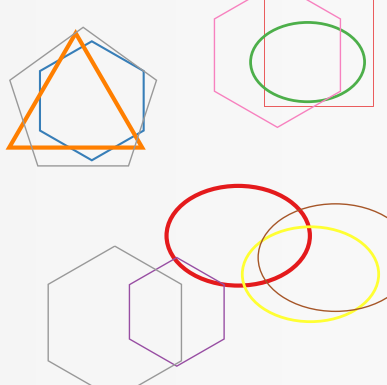[{"shape": "oval", "thickness": 3, "radius": 0.92, "center": [0.615, 0.388]}, {"shape": "square", "thickness": 0.5, "radius": 0.7, "center": [0.822, 0.864]}, {"shape": "hexagon", "thickness": 1.5, "radius": 0.77, "center": [0.237, 0.738]}, {"shape": "oval", "thickness": 2, "radius": 0.74, "center": [0.794, 0.839]}, {"shape": "hexagon", "thickness": 1, "radius": 0.71, "center": [0.456, 0.19]}, {"shape": "triangle", "thickness": 3, "radius": 0.99, "center": [0.195, 0.716]}, {"shape": "oval", "thickness": 2, "radius": 0.88, "center": [0.801, 0.288]}, {"shape": "oval", "thickness": 1, "radius": 1.0, "center": [0.866, 0.331]}, {"shape": "hexagon", "thickness": 1, "radius": 0.94, "center": [0.716, 0.857]}, {"shape": "hexagon", "thickness": 1, "radius": 0.99, "center": [0.296, 0.162]}, {"shape": "pentagon", "thickness": 1, "radius": 0.99, "center": [0.215, 0.73]}]